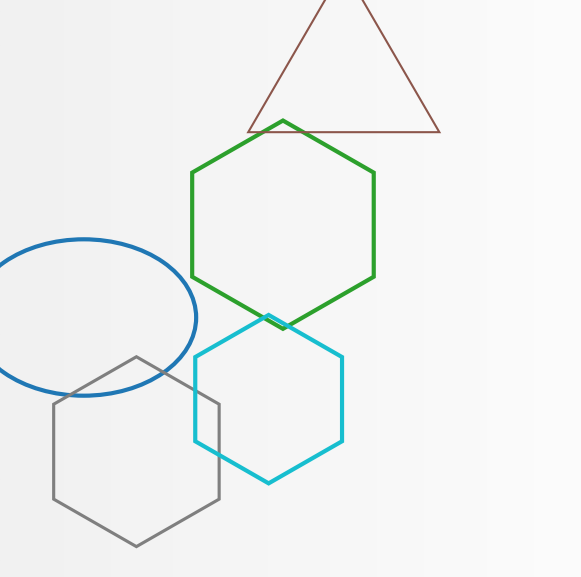[{"shape": "oval", "thickness": 2, "radius": 0.97, "center": [0.144, 0.449]}, {"shape": "hexagon", "thickness": 2, "radius": 0.9, "center": [0.487, 0.61]}, {"shape": "triangle", "thickness": 1, "radius": 0.95, "center": [0.591, 0.865]}, {"shape": "hexagon", "thickness": 1.5, "radius": 0.82, "center": [0.235, 0.217]}, {"shape": "hexagon", "thickness": 2, "radius": 0.73, "center": [0.462, 0.308]}]